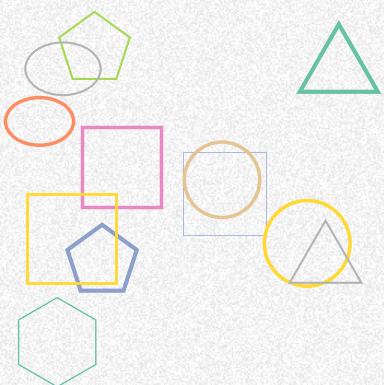[{"shape": "triangle", "thickness": 3, "radius": 0.59, "center": [0.88, 0.82]}, {"shape": "hexagon", "thickness": 1, "radius": 0.58, "center": [0.149, 0.111]}, {"shape": "oval", "thickness": 2.5, "radius": 0.44, "center": [0.103, 0.685]}, {"shape": "square", "thickness": 0.5, "radius": 0.54, "center": [0.582, 0.496]}, {"shape": "pentagon", "thickness": 3, "radius": 0.47, "center": [0.265, 0.322]}, {"shape": "square", "thickness": 2.5, "radius": 0.52, "center": [0.315, 0.566]}, {"shape": "pentagon", "thickness": 1.5, "radius": 0.48, "center": [0.246, 0.873]}, {"shape": "circle", "thickness": 2.5, "radius": 0.56, "center": [0.798, 0.368]}, {"shape": "square", "thickness": 2, "radius": 0.58, "center": [0.186, 0.38]}, {"shape": "circle", "thickness": 2.5, "radius": 0.49, "center": [0.577, 0.533]}, {"shape": "oval", "thickness": 1.5, "radius": 0.49, "center": [0.164, 0.821]}, {"shape": "triangle", "thickness": 1.5, "radius": 0.54, "center": [0.846, 0.319]}]